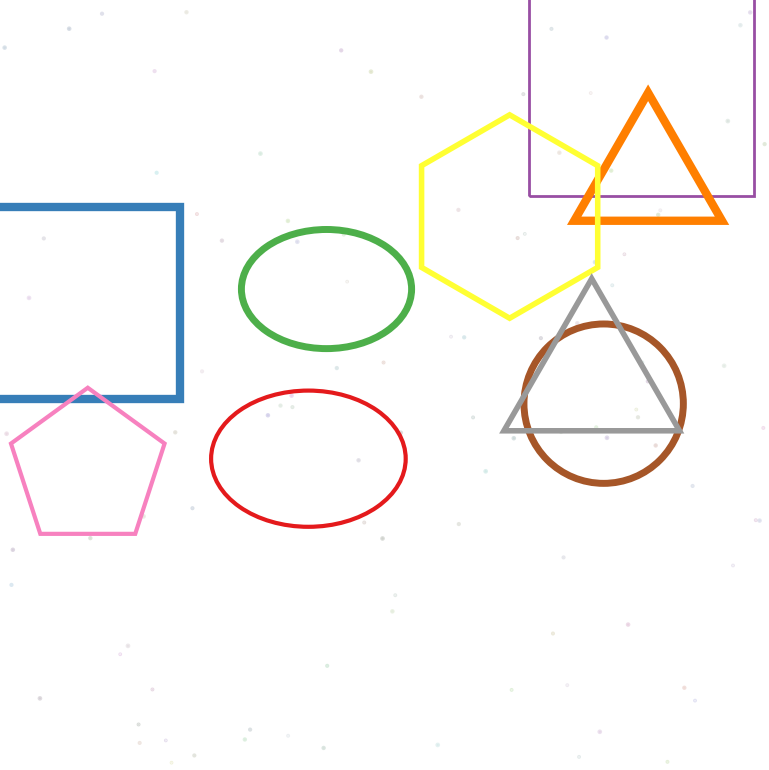[{"shape": "oval", "thickness": 1.5, "radius": 0.63, "center": [0.401, 0.404]}, {"shape": "square", "thickness": 3, "radius": 0.62, "center": [0.109, 0.607]}, {"shape": "oval", "thickness": 2.5, "radius": 0.55, "center": [0.424, 0.625]}, {"shape": "square", "thickness": 1, "radius": 0.73, "center": [0.833, 0.891]}, {"shape": "triangle", "thickness": 3, "radius": 0.55, "center": [0.842, 0.769]}, {"shape": "hexagon", "thickness": 2, "radius": 0.66, "center": [0.662, 0.719]}, {"shape": "circle", "thickness": 2.5, "radius": 0.52, "center": [0.784, 0.476]}, {"shape": "pentagon", "thickness": 1.5, "radius": 0.52, "center": [0.114, 0.392]}, {"shape": "triangle", "thickness": 2, "radius": 0.66, "center": [0.768, 0.506]}]